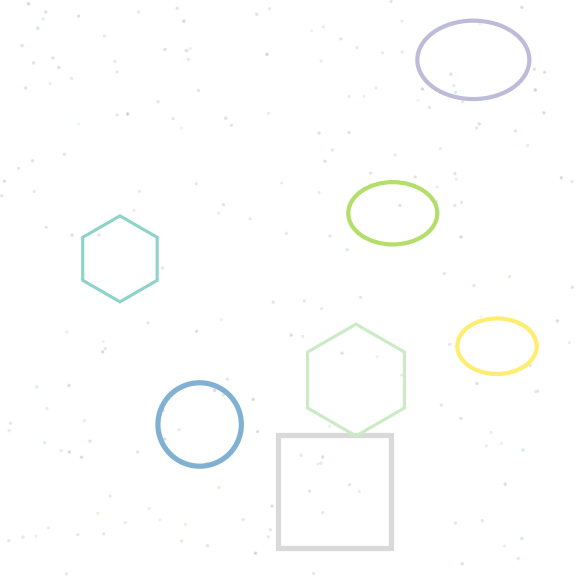[{"shape": "hexagon", "thickness": 1.5, "radius": 0.37, "center": [0.208, 0.551]}, {"shape": "oval", "thickness": 2, "radius": 0.48, "center": [0.82, 0.895]}, {"shape": "circle", "thickness": 2.5, "radius": 0.36, "center": [0.346, 0.264]}, {"shape": "oval", "thickness": 2, "radius": 0.39, "center": [0.68, 0.63]}, {"shape": "square", "thickness": 2.5, "radius": 0.49, "center": [0.579, 0.148]}, {"shape": "hexagon", "thickness": 1.5, "radius": 0.48, "center": [0.616, 0.341]}, {"shape": "oval", "thickness": 2, "radius": 0.34, "center": [0.861, 0.4]}]